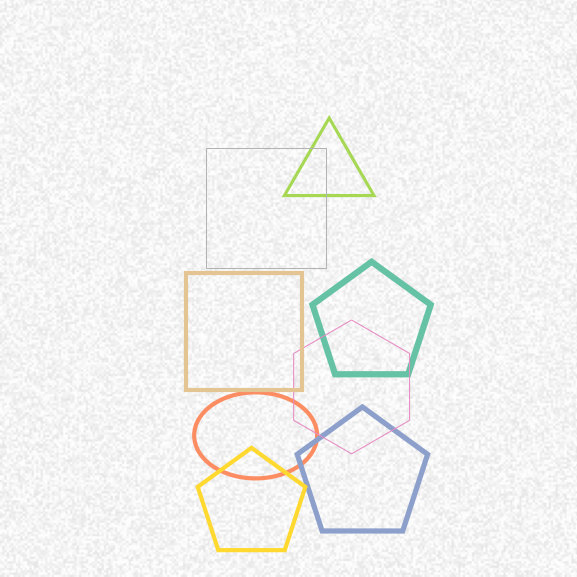[{"shape": "pentagon", "thickness": 3, "radius": 0.54, "center": [0.643, 0.438]}, {"shape": "oval", "thickness": 2, "radius": 0.53, "center": [0.443, 0.245]}, {"shape": "pentagon", "thickness": 2.5, "radius": 0.59, "center": [0.628, 0.176]}, {"shape": "hexagon", "thickness": 0.5, "radius": 0.58, "center": [0.609, 0.329]}, {"shape": "triangle", "thickness": 1.5, "radius": 0.45, "center": [0.57, 0.705]}, {"shape": "pentagon", "thickness": 2, "radius": 0.49, "center": [0.436, 0.126]}, {"shape": "square", "thickness": 2, "radius": 0.5, "center": [0.422, 0.425]}, {"shape": "square", "thickness": 0.5, "radius": 0.52, "center": [0.461, 0.64]}]